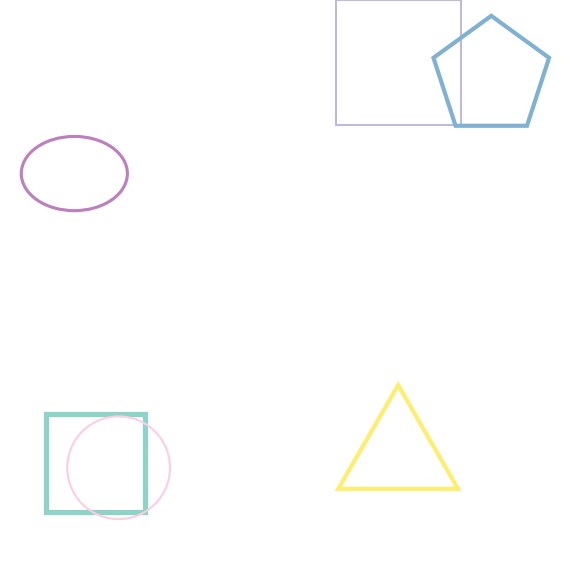[{"shape": "square", "thickness": 2.5, "radius": 0.43, "center": [0.165, 0.197]}, {"shape": "square", "thickness": 1, "radius": 0.54, "center": [0.69, 0.89]}, {"shape": "pentagon", "thickness": 2, "radius": 0.53, "center": [0.851, 0.866]}, {"shape": "circle", "thickness": 1, "radius": 0.44, "center": [0.205, 0.189]}, {"shape": "oval", "thickness": 1.5, "radius": 0.46, "center": [0.129, 0.699]}, {"shape": "triangle", "thickness": 2, "radius": 0.6, "center": [0.689, 0.212]}]